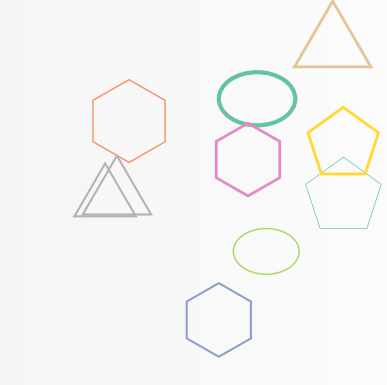[{"shape": "pentagon", "thickness": 0.5, "radius": 0.51, "center": [0.886, 0.489]}, {"shape": "oval", "thickness": 3, "radius": 0.49, "center": [0.663, 0.743]}, {"shape": "hexagon", "thickness": 1, "radius": 0.54, "center": [0.333, 0.686]}, {"shape": "hexagon", "thickness": 1.5, "radius": 0.48, "center": [0.565, 0.169]}, {"shape": "hexagon", "thickness": 2, "radius": 0.47, "center": [0.64, 0.585]}, {"shape": "oval", "thickness": 1, "radius": 0.42, "center": [0.687, 0.347]}, {"shape": "pentagon", "thickness": 2, "radius": 0.48, "center": [0.886, 0.626]}, {"shape": "triangle", "thickness": 2, "radius": 0.57, "center": [0.859, 0.883]}, {"shape": "triangle", "thickness": 1.5, "radius": 0.51, "center": [0.302, 0.494]}, {"shape": "triangle", "thickness": 1.5, "radius": 0.46, "center": [0.271, 0.484]}]